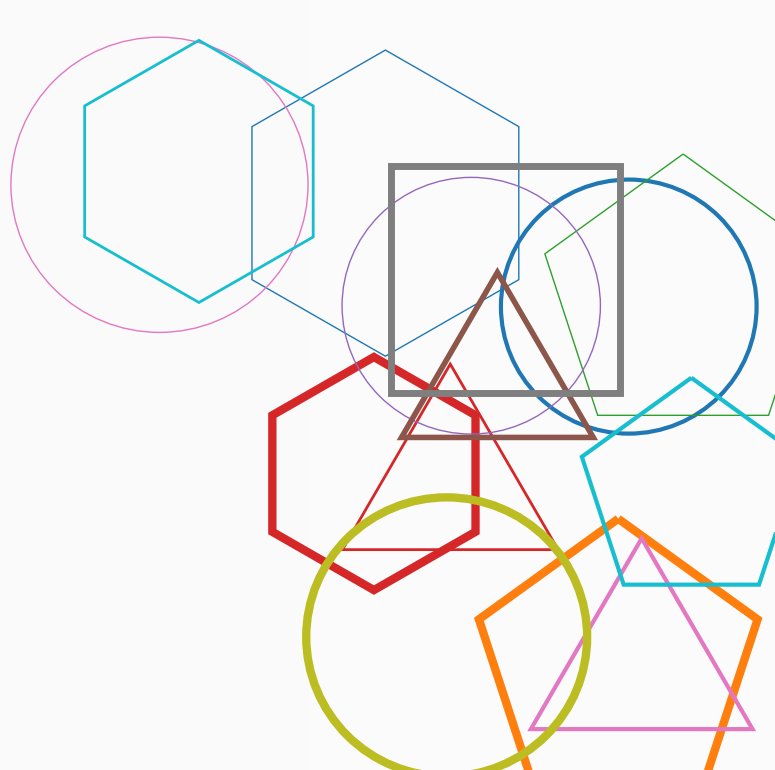[{"shape": "hexagon", "thickness": 0.5, "radius": 0.99, "center": [0.497, 0.736]}, {"shape": "circle", "thickness": 1.5, "radius": 0.82, "center": [0.811, 0.602]}, {"shape": "pentagon", "thickness": 3, "radius": 0.95, "center": [0.798, 0.137]}, {"shape": "pentagon", "thickness": 0.5, "radius": 0.94, "center": [0.881, 0.612]}, {"shape": "hexagon", "thickness": 3, "radius": 0.76, "center": [0.482, 0.385]}, {"shape": "triangle", "thickness": 1, "radius": 0.8, "center": [0.581, 0.367]}, {"shape": "circle", "thickness": 0.5, "radius": 0.83, "center": [0.608, 0.603]}, {"shape": "triangle", "thickness": 2, "radius": 0.71, "center": [0.642, 0.503]}, {"shape": "triangle", "thickness": 1.5, "radius": 0.83, "center": [0.828, 0.136]}, {"shape": "circle", "thickness": 0.5, "radius": 0.96, "center": [0.206, 0.76]}, {"shape": "square", "thickness": 2.5, "radius": 0.74, "center": [0.653, 0.637]}, {"shape": "circle", "thickness": 3, "radius": 0.91, "center": [0.576, 0.173]}, {"shape": "hexagon", "thickness": 1, "radius": 0.85, "center": [0.257, 0.777]}, {"shape": "pentagon", "thickness": 1.5, "radius": 0.74, "center": [0.892, 0.361]}]